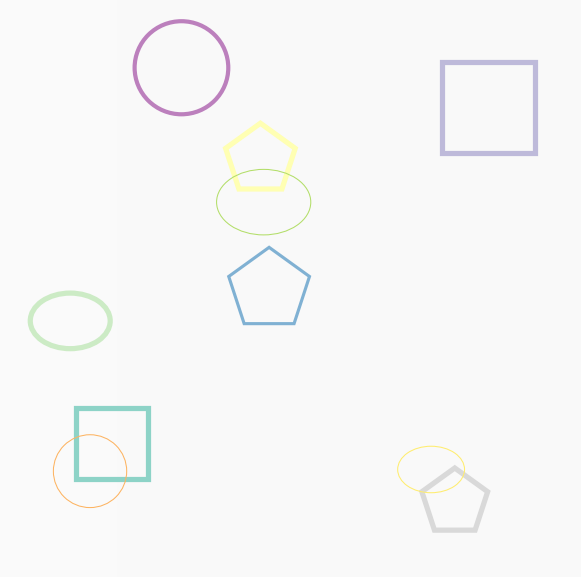[{"shape": "square", "thickness": 2.5, "radius": 0.31, "center": [0.193, 0.231]}, {"shape": "pentagon", "thickness": 2.5, "radius": 0.31, "center": [0.448, 0.723]}, {"shape": "square", "thickness": 2.5, "radius": 0.4, "center": [0.84, 0.813]}, {"shape": "pentagon", "thickness": 1.5, "radius": 0.37, "center": [0.463, 0.498]}, {"shape": "circle", "thickness": 0.5, "radius": 0.32, "center": [0.155, 0.183]}, {"shape": "oval", "thickness": 0.5, "radius": 0.41, "center": [0.454, 0.649]}, {"shape": "pentagon", "thickness": 2.5, "radius": 0.3, "center": [0.782, 0.129]}, {"shape": "circle", "thickness": 2, "radius": 0.4, "center": [0.312, 0.882]}, {"shape": "oval", "thickness": 2.5, "radius": 0.34, "center": [0.121, 0.443]}, {"shape": "oval", "thickness": 0.5, "radius": 0.29, "center": [0.742, 0.186]}]